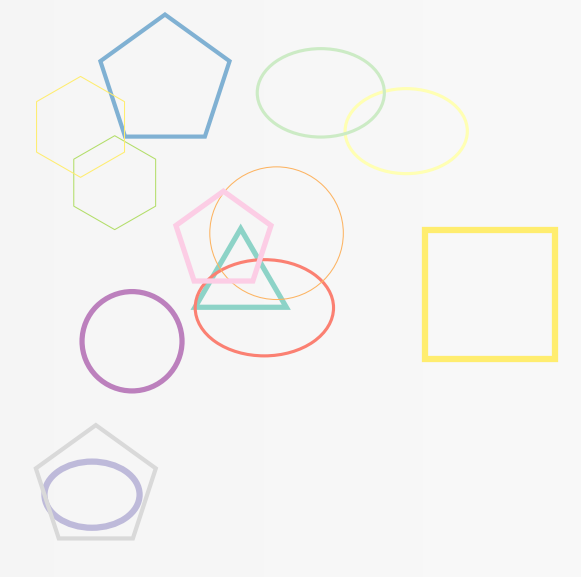[{"shape": "triangle", "thickness": 2.5, "radius": 0.45, "center": [0.414, 0.512]}, {"shape": "oval", "thickness": 1.5, "radius": 0.53, "center": [0.699, 0.772]}, {"shape": "oval", "thickness": 3, "radius": 0.41, "center": [0.158, 0.143]}, {"shape": "oval", "thickness": 1.5, "radius": 0.59, "center": [0.455, 0.466]}, {"shape": "pentagon", "thickness": 2, "radius": 0.58, "center": [0.284, 0.857]}, {"shape": "circle", "thickness": 0.5, "radius": 0.57, "center": [0.476, 0.595]}, {"shape": "hexagon", "thickness": 0.5, "radius": 0.41, "center": [0.197, 0.683]}, {"shape": "pentagon", "thickness": 2.5, "radius": 0.43, "center": [0.384, 0.582]}, {"shape": "pentagon", "thickness": 2, "radius": 0.54, "center": [0.165, 0.155]}, {"shape": "circle", "thickness": 2.5, "radius": 0.43, "center": [0.227, 0.408]}, {"shape": "oval", "thickness": 1.5, "radius": 0.55, "center": [0.552, 0.838]}, {"shape": "square", "thickness": 3, "radius": 0.56, "center": [0.843, 0.488]}, {"shape": "hexagon", "thickness": 0.5, "radius": 0.44, "center": [0.139, 0.779]}]